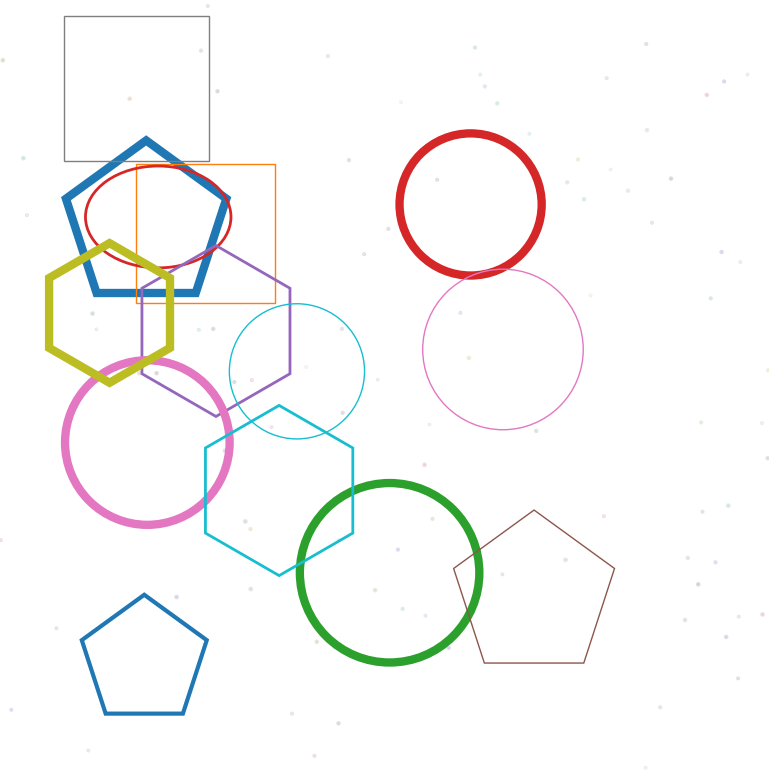[{"shape": "pentagon", "thickness": 1.5, "radius": 0.43, "center": [0.187, 0.142]}, {"shape": "pentagon", "thickness": 3, "radius": 0.55, "center": [0.19, 0.708]}, {"shape": "square", "thickness": 0.5, "radius": 0.45, "center": [0.267, 0.697]}, {"shape": "circle", "thickness": 3, "radius": 0.58, "center": [0.506, 0.256]}, {"shape": "circle", "thickness": 3, "radius": 0.46, "center": [0.611, 0.734]}, {"shape": "oval", "thickness": 1, "radius": 0.47, "center": [0.205, 0.718]}, {"shape": "hexagon", "thickness": 1, "radius": 0.55, "center": [0.28, 0.57]}, {"shape": "pentagon", "thickness": 0.5, "radius": 0.55, "center": [0.694, 0.228]}, {"shape": "circle", "thickness": 0.5, "radius": 0.52, "center": [0.653, 0.546]}, {"shape": "circle", "thickness": 3, "radius": 0.53, "center": [0.191, 0.425]}, {"shape": "square", "thickness": 0.5, "radius": 0.47, "center": [0.177, 0.885]}, {"shape": "hexagon", "thickness": 3, "radius": 0.45, "center": [0.142, 0.594]}, {"shape": "hexagon", "thickness": 1, "radius": 0.55, "center": [0.363, 0.363]}, {"shape": "circle", "thickness": 0.5, "radius": 0.44, "center": [0.386, 0.518]}]